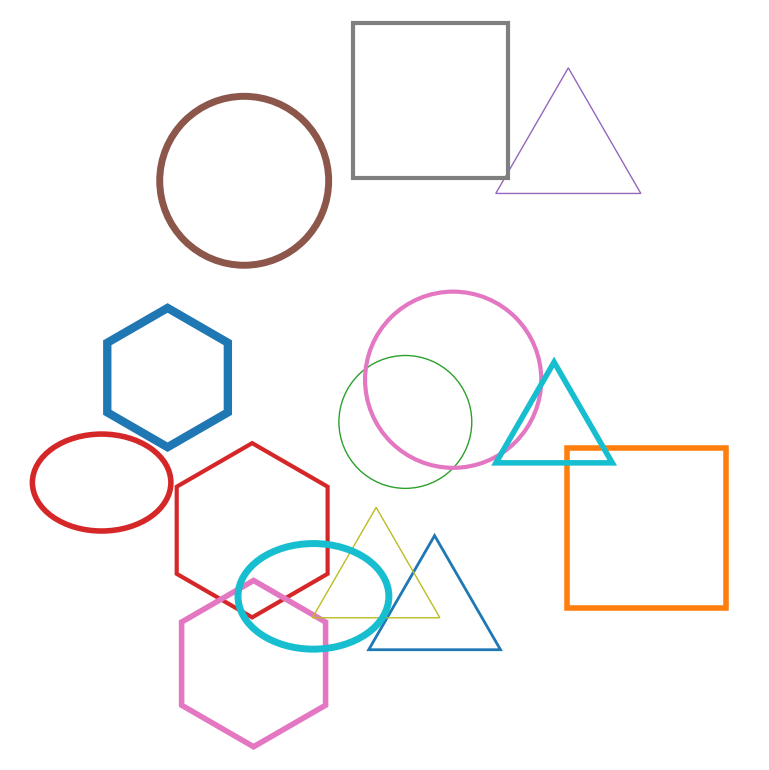[{"shape": "hexagon", "thickness": 3, "radius": 0.45, "center": [0.218, 0.51]}, {"shape": "triangle", "thickness": 1, "radius": 0.49, "center": [0.564, 0.206]}, {"shape": "square", "thickness": 2, "radius": 0.52, "center": [0.839, 0.314]}, {"shape": "circle", "thickness": 0.5, "radius": 0.43, "center": [0.526, 0.452]}, {"shape": "oval", "thickness": 2, "radius": 0.45, "center": [0.132, 0.373]}, {"shape": "hexagon", "thickness": 1.5, "radius": 0.57, "center": [0.327, 0.311]}, {"shape": "triangle", "thickness": 0.5, "radius": 0.54, "center": [0.738, 0.803]}, {"shape": "circle", "thickness": 2.5, "radius": 0.55, "center": [0.317, 0.765]}, {"shape": "hexagon", "thickness": 2, "radius": 0.54, "center": [0.329, 0.138]}, {"shape": "circle", "thickness": 1.5, "radius": 0.57, "center": [0.589, 0.507]}, {"shape": "square", "thickness": 1.5, "radius": 0.5, "center": [0.559, 0.87]}, {"shape": "triangle", "thickness": 0.5, "radius": 0.48, "center": [0.488, 0.245]}, {"shape": "oval", "thickness": 2.5, "radius": 0.49, "center": [0.407, 0.226]}, {"shape": "triangle", "thickness": 2, "radius": 0.44, "center": [0.72, 0.442]}]